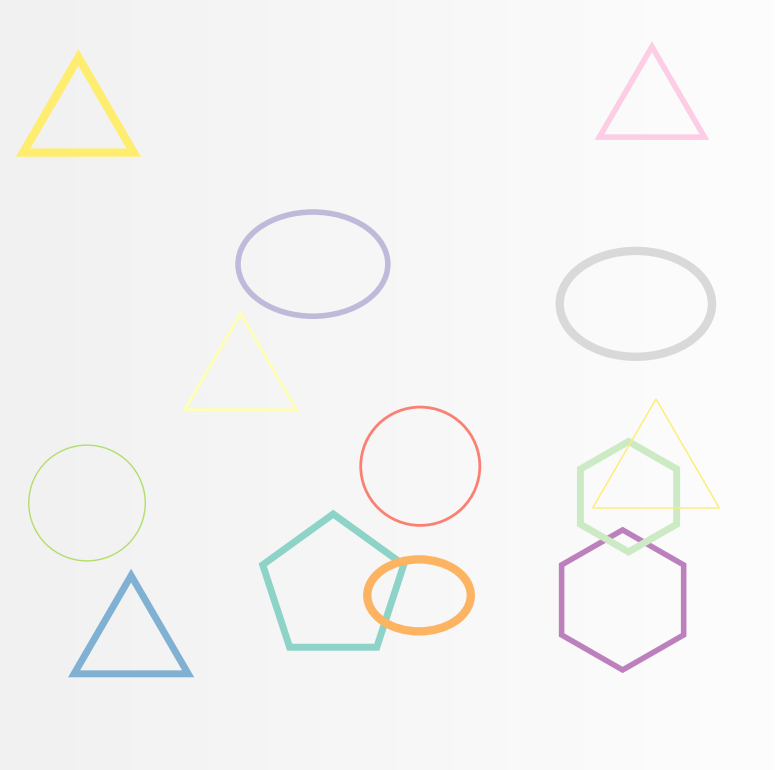[{"shape": "pentagon", "thickness": 2.5, "radius": 0.48, "center": [0.43, 0.237]}, {"shape": "triangle", "thickness": 1, "radius": 0.42, "center": [0.311, 0.509]}, {"shape": "oval", "thickness": 2, "radius": 0.48, "center": [0.404, 0.657]}, {"shape": "circle", "thickness": 1, "radius": 0.38, "center": [0.542, 0.394]}, {"shape": "triangle", "thickness": 2.5, "radius": 0.43, "center": [0.169, 0.167]}, {"shape": "oval", "thickness": 3, "radius": 0.33, "center": [0.541, 0.227]}, {"shape": "circle", "thickness": 0.5, "radius": 0.38, "center": [0.112, 0.347]}, {"shape": "triangle", "thickness": 2, "radius": 0.39, "center": [0.841, 0.861]}, {"shape": "oval", "thickness": 3, "radius": 0.49, "center": [0.82, 0.605]}, {"shape": "hexagon", "thickness": 2, "radius": 0.45, "center": [0.803, 0.221]}, {"shape": "hexagon", "thickness": 2.5, "radius": 0.36, "center": [0.811, 0.355]}, {"shape": "triangle", "thickness": 3, "radius": 0.41, "center": [0.101, 0.843]}, {"shape": "triangle", "thickness": 0.5, "radius": 0.47, "center": [0.846, 0.388]}]